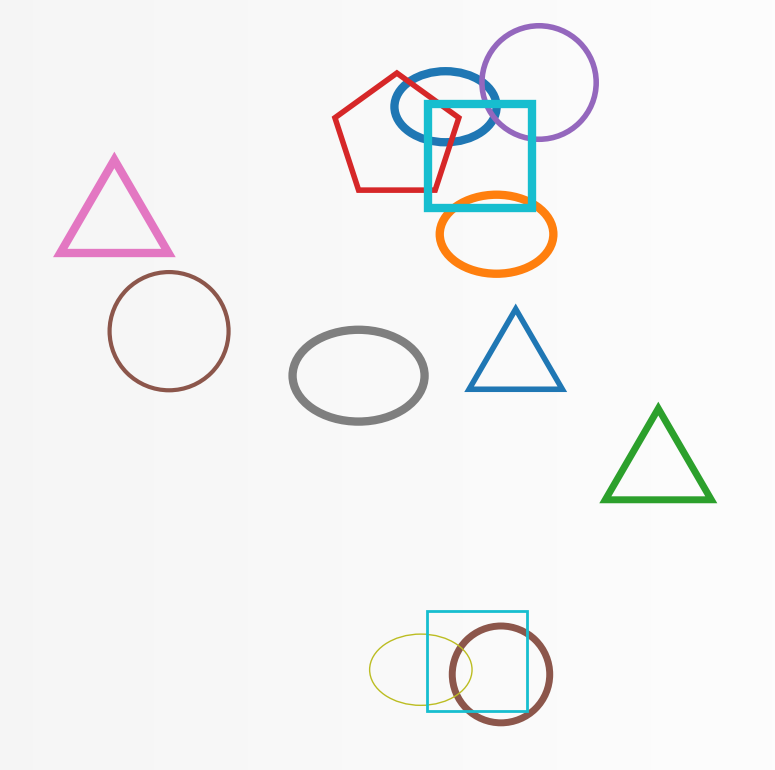[{"shape": "oval", "thickness": 3, "radius": 0.33, "center": [0.575, 0.861]}, {"shape": "triangle", "thickness": 2, "radius": 0.35, "center": [0.665, 0.529]}, {"shape": "oval", "thickness": 3, "radius": 0.37, "center": [0.641, 0.696]}, {"shape": "triangle", "thickness": 2.5, "radius": 0.39, "center": [0.849, 0.39]}, {"shape": "pentagon", "thickness": 2, "radius": 0.42, "center": [0.512, 0.821]}, {"shape": "circle", "thickness": 2, "radius": 0.37, "center": [0.696, 0.893]}, {"shape": "circle", "thickness": 2.5, "radius": 0.31, "center": [0.646, 0.124]}, {"shape": "circle", "thickness": 1.5, "radius": 0.38, "center": [0.218, 0.57]}, {"shape": "triangle", "thickness": 3, "radius": 0.4, "center": [0.148, 0.712]}, {"shape": "oval", "thickness": 3, "radius": 0.43, "center": [0.463, 0.512]}, {"shape": "oval", "thickness": 0.5, "radius": 0.33, "center": [0.543, 0.13]}, {"shape": "square", "thickness": 1, "radius": 0.33, "center": [0.615, 0.141]}, {"shape": "square", "thickness": 3, "radius": 0.34, "center": [0.62, 0.798]}]